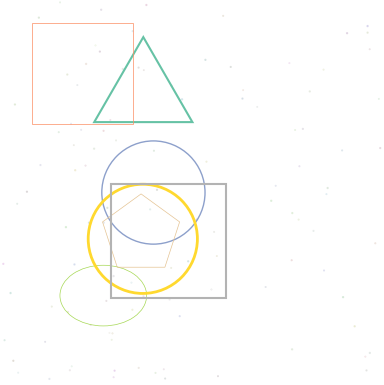[{"shape": "triangle", "thickness": 1.5, "radius": 0.74, "center": [0.372, 0.756]}, {"shape": "square", "thickness": 0.5, "radius": 0.66, "center": [0.214, 0.81]}, {"shape": "circle", "thickness": 1, "radius": 0.67, "center": [0.398, 0.5]}, {"shape": "oval", "thickness": 0.5, "radius": 0.56, "center": [0.268, 0.232]}, {"shape": "circle", "thickness": 2, "radius": 0.71, "center": [0.371, 0.38]}, {"shape": "pentagon", "thickness": 0.5, "radius": 0.53, "center": [0.366, 0.391]}, {"shape": "square", "thickness": 1.5, "radius": 0.74, "center": [0.438, 0.374]}]